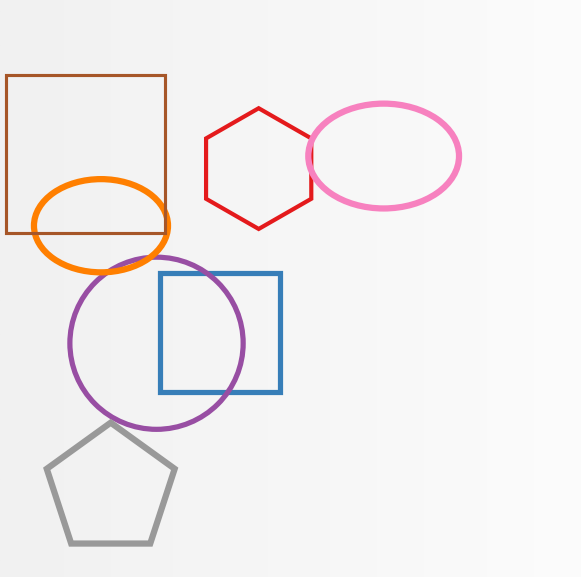[{"shape": "hexagon", "thickness": 2, "radius": 0.52, "center": [0.445, 0.707]}, {"shape": "square", "thickness": 2.5, "radius": 0.52, "center": [0.379, 0.424]}, {"shape": "circle", "thickness": 2.5, "radius": 0.75, "center": [0.269, 0.405]}, {"shape": "oval", "thickness": 3, "radius": 0.58, "center": [0.174, 0.608]}, {"shape": "square", "thickness": 1.5, "radius": 0.68, "center": [0.147, 0.733]}, {"shape": "oval", "thickness": 3, "radius": 0.65, "center": [0.66, 0.729]}, {"shape": "pentagon", "thickness": 3, "radius": 0.58, "center": [0.19, 0.152]}]